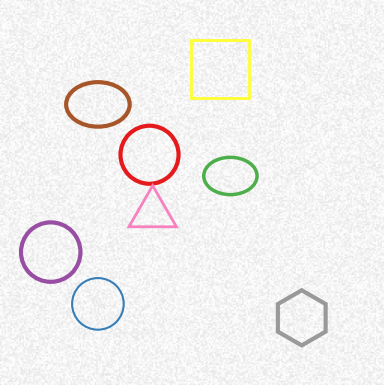[{"shape": "circle", "thickness": 3, "radius": 0.38, "center": [0.388, 0.598]}, {"shape": "circle", "thickness": 1.5, "radius": 0.34, "center": [0.254, 0.211]}, {"shape": "oval", "thickness": 2.5, "radius": 0.35, "center": [0.598, 0.543]}, {"shape": "circle", "thickness": 3, "radius": 0.39, "center": [0.132, 0.345]}, {"shape": "square", "thickness": 2, "radius": 0.38, "center": [0.571, 0.82]}, {"shape": "oval", "thickness": 3, "radius": 0.41, "center": [0.254, 0.729]}, {"shape": "triangle", "thickness": 2, "radius": 0.36, "center": [0.397, 0.447]}, {"shape": "hexagon", "thickness": 3, "radius": 0.36, "center": [0.784, 0.174]}]